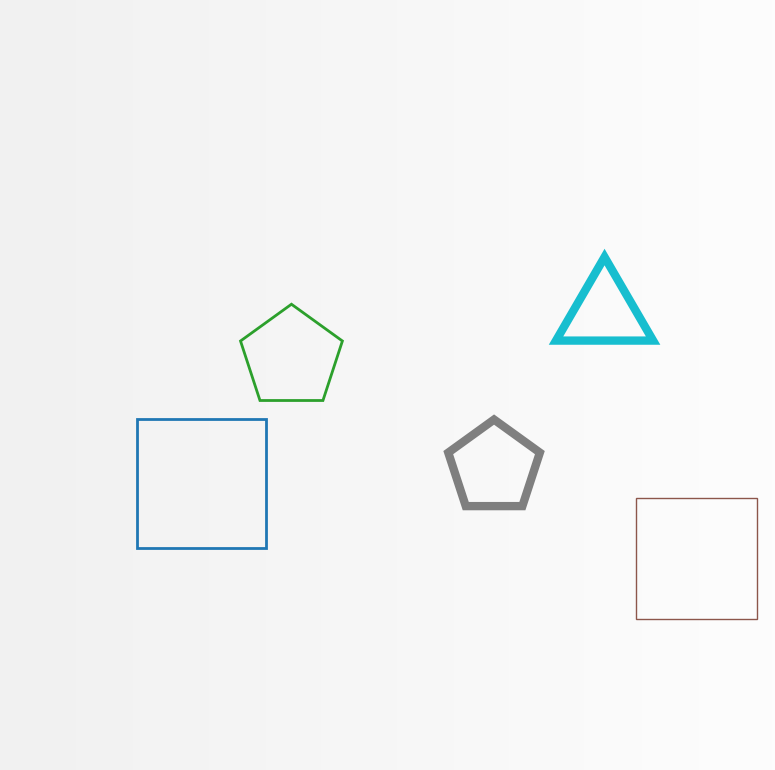[{"shape": "square", "thickness": 1, "radius": 0.42, "center": [0.26, 0.372]}, {"shape": "pentagon", "thickness": 1, "radius": 0.35, "center": [0.376, 0.536]}, {"shape": "square", "thickness": 0.5, "radius": 0.39, "center": [0.899, 0.274]}, {"shape": "pentagon", "thickness": 3, "radius": 0.31, "center": [0.638, 0.393]}, {"shape": "triangle", "thickness": 3, "radius": 0.36, "center": [0.78, 0.594]}]